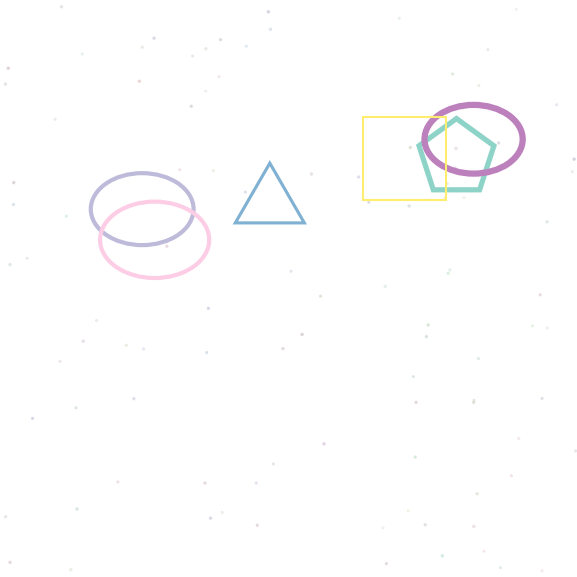[{"shape": "pentagon", "thickness": 2.5, "radius": 0.34, "center": [0.79, 0.726]}, {"shape": "oval", "thickness": 2, "radius": 0.45, "center": [0.246, 0.637]}, {"shape": "triangle", "thickness": 1.5, "radius": 0.34, "center": [0.467, 0.648]}, {"shape": "oval", "thickness": 2, "radius": 0.47, "center": [0.268, 0.584]}, {"shape": "oval", "thickness": 3, "radius": 0.42, "center": [0.82, 0.758]}, {"shape": "square", "thickness": 1, "radius": 0.36, "center": [0.7, 0.724]}]